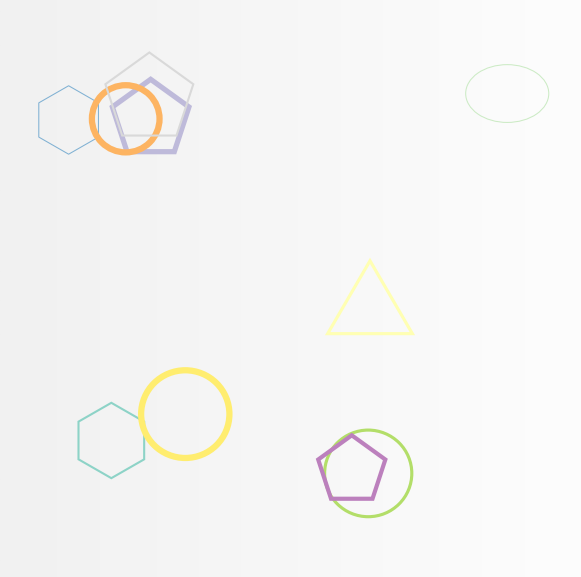[{"shape": "hexagon", "thickness": 1, "radius": 0.33, "center": [0.192, 0.236]}, {"shape": "triangle", "thickness": 1.5, "radius": 0.42, "center": [0.637, 0.463]}, {"shape": "pentagon", "thickness": 2.5, "radius": 0.35, "center": [0.259, 0.793]}, {"shape": "hexagon", "thickness": 0.5, "radius": 0.3, "center": [0.118, 0.791]}, {"shape": "circle", "thickness": 3, "radius": 0.29, "center": [0.216, 0.793]}, {"shape": "circle", "thickness": 1.5, "radius": 0.37, "center": [0.633, 0.179]}, {"shape": "pentagon", "thickness": 1, "radius": 0.4, "center": [0.257, 0.829]}, {"shape": "pentagon", "thickness": 2, "radius": 0.3, "center": [0.605, 0.185]}, {"shape": "oval", "thickness": 0.5, "radius": 0.36, "center": [0.873, 0.837]}, {"shape": "circle", "thickness": 3, "radius": 0.38, "center": [0.319, 0.282]}]